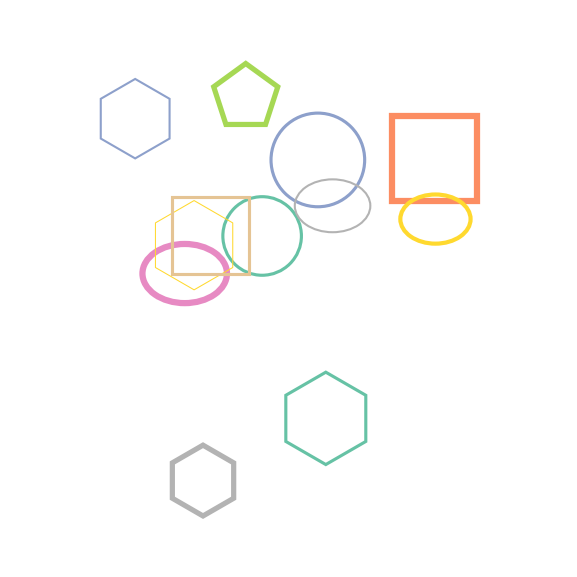[{"shape": "hexagon", "thickness": 1.5, "radius": 0.4, "center": [0.564, 0.275]}, {"shape": "circle", "thickness": 1.5, "radius": 0.34, "center": [0.454, 0.591]}, {"shape": "square", "thickness": 3, "radius": 0.37, "center": [0.752, 0.725]}, {"shape": "hexagon", "thickness": 1, "radius": 0.34, "center": [0.234, 0.794]}, {"shape": "circle", "thickness": 1.5, "radius": 0.41, "center": [0.55, 0.722]}, {"shape": "oval", "thickness": 3, "radius": 0.37, "center": [0.32, 0.525]}, {"shape": "pentagon", "thickness": 2.5, "radius": 0.29, "center": [0.426, 0.831]}, {"shape": "oval", "thickness": 2, "radius": 0.3, "center": [0.754, 0.62]}, {"shape": "hexagon", "thickness": 0.5, "radius": 0.39, "center": [0.336, 0.575]}, {"shape": "square", "thickness": 1.5, "radius": 0.33, "center": [0.365, 0.592]}, {"shape": "oval", "thickness": 1, "radius": 0.33, "center": [0.576, 0.643]}, {"shape": "hexagon", "thickness": 2.5, "radius": 0.31, "center": [0.352, 0.167]}]